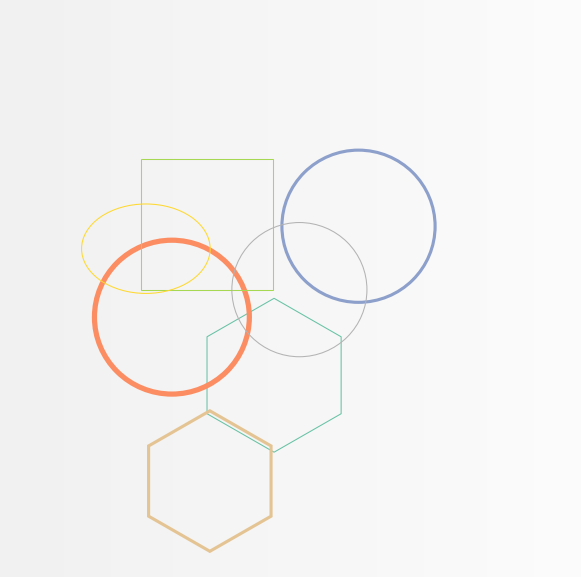[{"shape": "hexagon", "thickness": 0.5, "radius": 0.67, "center": [0.472, 0.349]}, {"shape": "circle", "thickness": 2.5, "radius": 0.67, "center": [0.296, 0.45]}, {"shape": "circle", "thickness": 1.5, "radius": 0.66, "center": [0.617, 0.607]}, {"shape": "square", "thickness": 0.5, "radius": 0.57, "center": [0.356, 0.61]}, {"shape": "oval", "thickness": 0.5, "radius": 0.55, "center": [0.251, 0.568]}, {"shape": "hexagon", "thickness": 1.5, "radius": 0.61, "center": [0.361, 0.166]}, {"shape": "circle", "thickness": 0.5, "radius": 0.58, "center": [0.515, 0.498]}]